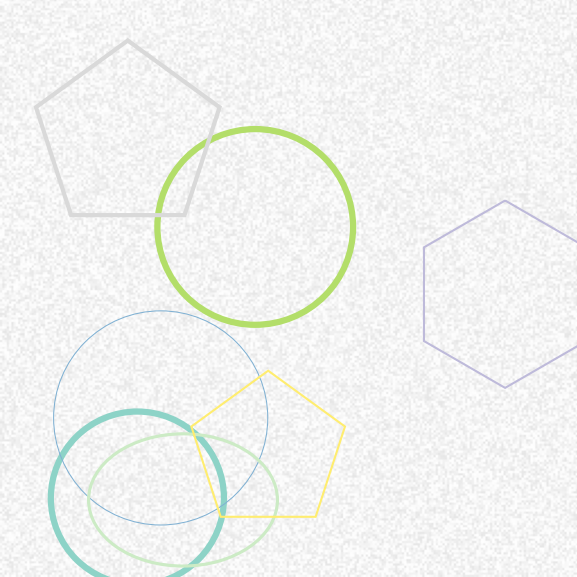[{"shape": "circle", "thickness": 3, "radius": 0.75, "center": [0.238, 0.137]}, {"shape": "hexagon", "thickness": 1, "radius": 0.81, "center": [0.875, 0.49]}, {"shape": "circle", "thickness": 0.5, "radius": 0.93, "center": [0.278, 0.275]}, {"shape": "circle", "thickness": 3, "radius": 0.85, "center": [0.442, 0.606]}, {"shape": "pentagon", "thickness": 2, "radius": 0.84, "center": [0.221, 0.762]}, {"shape": "oval", "thickness": 1.5, "radius": 0.82, "center": [0.317, 0.133]}, {"shape": "pentagon", "thickness": 1, "radius": 0.7, "center": [0.464, 0.217]}]